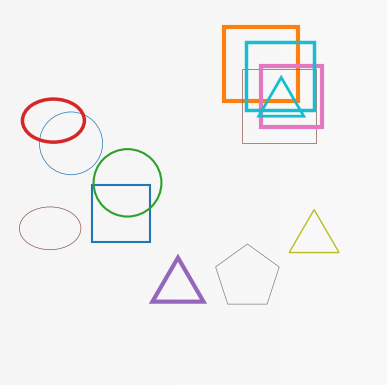[{"shape": "circle", "thickness": 0.5, "radius": 0.41, "center": [0.183, 0.628]}, {"shape": "square", "thickness": 1.5, "radius": 0.38, "center": [0.312, 0.446]}, {"shape": "square", "thickness": 3, "radius": 0.48, "center": [0.673, 0.833]}, {"shape": "circle", "thickness": 1.5, "radius": 0.44, "center": [0.329, 0.525]}, {"shape": "oval", "thickness": 2.5, "radius": 0.4, "center": [0.138, 0.687]}, {"shape": "triangle", "thickness": 3, "radius": 0.38, "center": [0.459, 0.255]}, {"shape": "oval", "thickness": 0.5, "radius": 0.4, "center": [0.129, 0.407]}, {"shape": "square", "thickness": 0.5, "radius": 0.48, "center": [0.721, 0.724]}, {"shape": "square", "thickness": 3, "radius": 0.4, "center": [0.752, 0.748]}, {"shape": "pentagon", "thickness": 0.5, "radius": 0.43, "center": [0.638, 0.28]}, {"shape": "triangle", "thickness": 1, "radius": 0.37, "center": [0.811, 0.381]}, {"shape": "triangle", "thickness": 2, "radius": 0.34, "center": [0.726, 0.732]}, {"shape": "square", "thickness": 2.5, "radius": 0.44, "center": [0.724, 0.803]}]